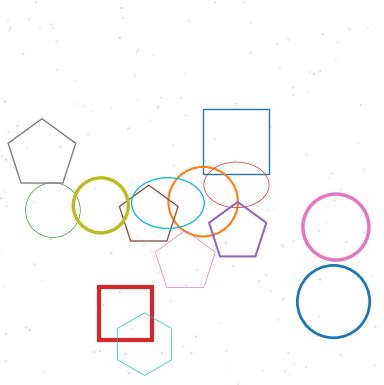[{"shape": "square", "thickness": 1, "radius": 0.42, "center": [0.613, 0.633]}, {"shape": "circle", "thickness": 2, "radius": 0.47, "center": [0.866, 0.217]}, {"shape": "circle", "thickness": 1.5, "radius": 0.45, "center": [0.528, 0.476]}, {"shape": "circle", "thickness": 0.5, "radius": 0.36, "center": [0.137, 0.454]}, {"shape": "oval", "thickness": 0.5, "radius": 0.42, "center": [0.614, 0.52]}, {"shape": "square", "thickness": 3, "radius": 0.34, "center": [0.326, 0.186]}, {"shape": "pentagon", "thickness": 1.5, "radius": 0.39, "center": [0.617, 0.397]}, {"shape": "pentagon", "thickness": 1, "radius": 0.4, "center": [0.386, 0.439]}, {"shape": "circle", "thickness": 2.5, "radius": 0.43, "center": [0.873, 0.41]}, {"shape": "pentagon", "thickness": 0.5, "radius": 0.41, "center": [0.481, 0.32]}, {"shape": "pentagon", "thickness": 1, "radius": 0.46, "center": [0.109, 0.599]}, {"shape": "circle", "thickness": 2.5, "radius": 0.36, "center": [0.262, 0.467]}, {"shape": "oval", "thickness": 1, "radius": 0.47, "center": [0.436, 0.472]}, {"shape": "hexagon", "thickness": 0.5, "radius": 0.41, "center": [0.375, 0.106]}]